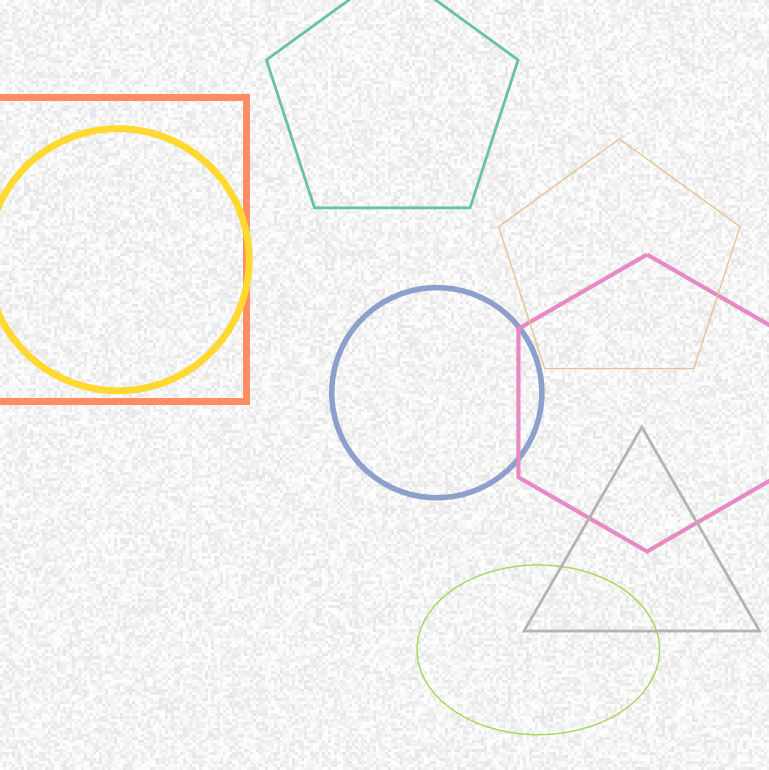[{"shape": "pentagon", "thickness": 1, "radius": 0.86, "center": [0.509, 0.869]}, {"shape": "square", "thickness": 2.5, "radius": 0.99, "center": [0.122, 0.677]}, {"shape": "circle", "thickness": 2, "radius": 0.68, "center": [0.567, 0.49]}, {"shape": "hexagon", "thickness": 1.5, "radius": 0.96, "center": [0.84, 0.477]}, {"shape": "oval", "thickness": 0.5, "radius": 0.79, "center": [0.699, 0.156]}, {"shape": "circle", "thickness": 2.5, "radius": 0.85, "center": [0.153, 0.663]}, {"shape": "pentagon", "thickness": 0.5, "radius": 0.82, "center": [0.804, 0.655]}, {"shape": "triangle", "thickness": 1, "radius": 0.88, "center": [0.834, 0.269]}]